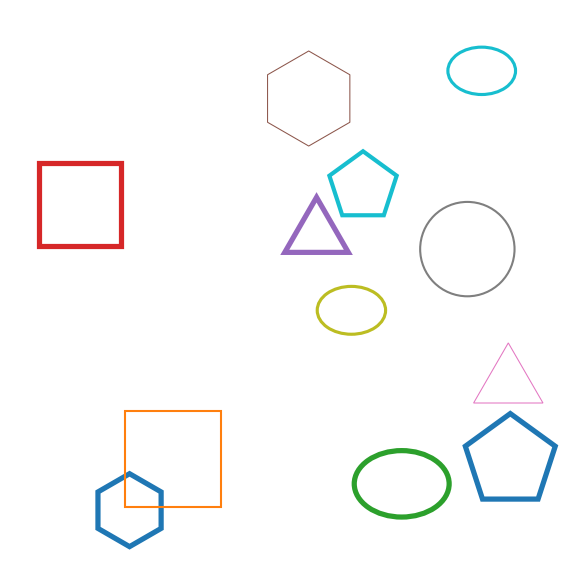[{"shape": "pentagon", "thickness": 2.5, "radius": 0.41, "center": [0.884, 0.201]}, {"shape": "hexagon", "thickness": 2.5, "radius": 0.32, "center": [0.224, 0.116]}, {"shape": "square", "thickness": 1, "radius": 0.42, "center": [0.299, 0.204]}, {"shape": "oval", "thickness": 2.5, "radius": 0.41, "center": [0.696, 0.161]}, {"shape": "square", "thickness": 2.5, "radius": 0.36, "center": [0.138, 0.645]}, {"shape": "triangle", "thickness": 2.5, "radius": 0.32, "center": [0.548, 0.594]}, {"shape": "hexagon", "thickness": 0.5, "radius": 0.41, "center": [0.535, 0.829]}, {"shape": "triangle", "thickness": 0.5, "radius": 0.35, "center": [0.88, 0.336]}, {"shape": "circle", "thickness": 1, "radius": 0.41, "center": [0.809, 0.568]}, {"shape": "oval", "thickness": 1.5, "radius": 0.3, "center": [0.609, 0.462]}, {"shape": "pentagon", "thickness": 2, "radius": 0.31, "center": [0.629, 0.676]}, {"shape": "oval", "thickness": 1.5, "radius": 0.29, "center": [0.834, 0.876]}]